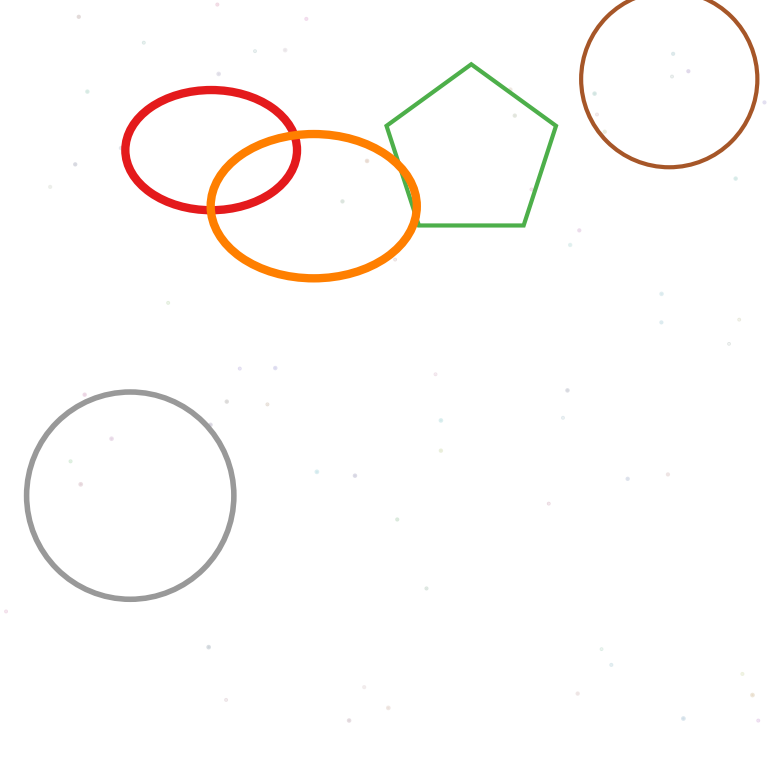[{"shape": "oval", "thickness": 3, "radius": 0.56, "center": [0.274, 0.805]}, {"shape": "pentagon", "thickness": 1.5, "radius": 0.58, "center": [0.612, 0.801]}, {"shape": "oval", "thickness": 3, "radius": 0.67, "center": [0.407, 0.732]}, {"shape": "circle", "thickness": 1.5, "radius": 0.57, "center": [0.869, 0.897]}, {"shape": "circle", "thickness": 2, "radius": 0.67, "center": [0.169, 0.356]}]